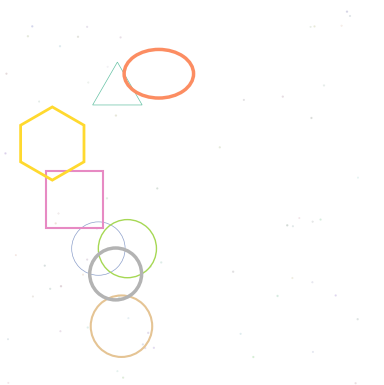[{"shape": "triangle", "thickness": 0.5, "radius": 0.37, "center": [0.305, 0.764]}, {"shape": "oval", "thickness": 2.5, "radius": 0.45, "center": [0.413, 0.808]}, {"shape": "circle", "thickness": 0.5, "radius": 0.35, "center": [0.256, 0.354]}, {"shape": "square", "thickness": 1.5, "radius": 0.37, "center": [0.194, 0.482]}, {"shape": "circle", "thickness": 1, "radius": 0.38, "center": [0.331, 0.354]}, {"shape": "hexagon", "thickness": 2, "radius": 0.48, "center": [0.136, 0.627]}, {"shape": "circle", "thickness": 1.5, "radius": 0.4, "center": [0.315, 0.153]}, {"shape": "circle", "thickness": 2.5, "radius": 0.34, "center": [0.3, 0.288]}]